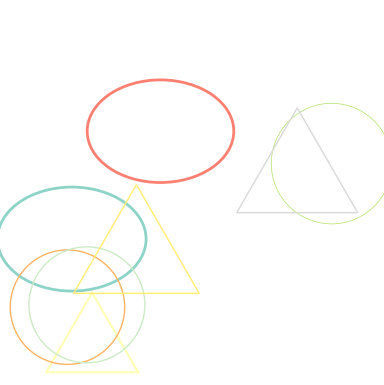[{"shape": "oval", "thickness": 2, "radius": 0.96, "center": [0.187, 0.379]}, {"shape": "triangle", "thickness": 1.5, "radius": 0.69, "center": [0.239, 0.102]}, {"shape": "oval", "thickness": 2, "radius": 0.95, "center": [0.417, 0.659]}, {"shape": "circle", "thickness": 1, "radius": 0.74, "center": [0.175, 0.202]}, {"shape": "circle", "thickness": 0.5, "radius": 0.78, "center": [0.861, 0.575]}, {"shape": "triangle", "thickness": 1, "radius": 0.91, "center": [0.772, 0.538]}, {"shape": "circle", "thickness": 1, "radius": 0.75, "center": [0.226, 0.208]}, {"shape": "triangle", "thickness": 1, "radius": 0.94, "center": [0.354, 0.332]}]